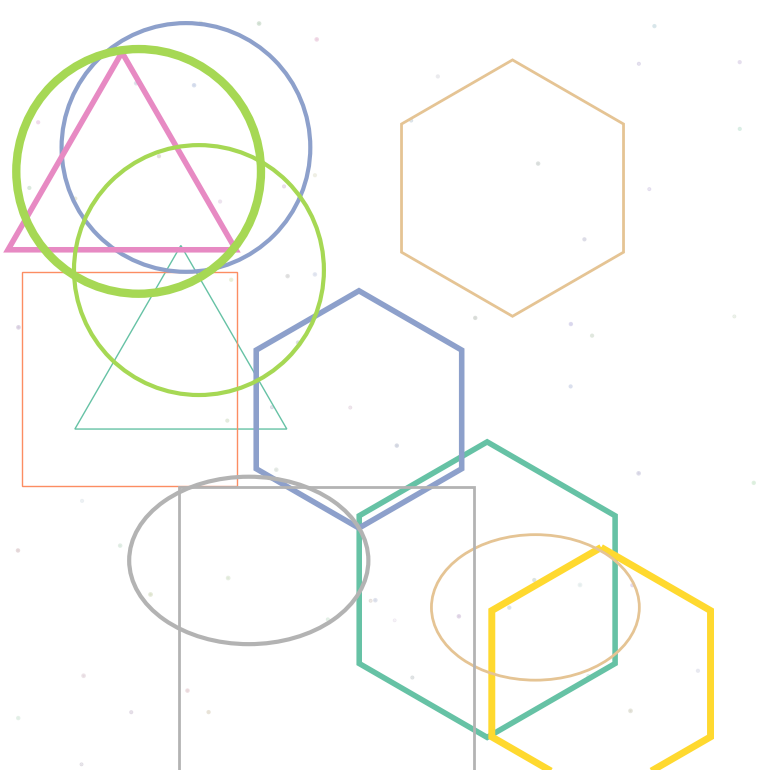[{"shape": "triangle", "thickness": 0.5, "radius": 0.79, "center": [0.235, 0.522]}, {"shape": "hexagon", "thickness": 2, "radius": 0.96, "center": [0.633, 0.234]}, {"shape": "square", "thickness": 0.5, "radius": 0.7, "center": [0.168, 0.507]}, {"shape": "circle", "thickness": 1.5, "radius": 0.81, "center": [0.241, 0.809]}, {"shape": "hexagon", "thickness": 2, "radius": 0.77, "center": [0.466, 0.468]}, {"shape": "triangle", "thickness": 2, "radius": 0.85, "center": [0.158, 0.761]}, {"shape": "circle", "thickness": 3, "radius": 0.79, "center": [0.18, 0.777]}, {"shape": "circle", "thickness": 1.5, "radius": 0.81, "center": [0.258, 0.649]}, {"shape": "hexagon", "thickness": 2.5, "radius": 0.82, "center": [0.781, 0.125]}, {"shape": "oval", "thickness": 1, "radius": 0.68, "center": [0.695, 0.211]}, {"shape": "hexagon", "thickness": 1, "radius": 0.83, "center": [0.666, 0.756]}, {"shape": "oval", "thickness": 1.5, "radius": 0.78, "center": [0.323, 0.272]}, {"shape": "square", "thickness": 1, "radius": 0.96, "center": [0.424, 0.176]}]